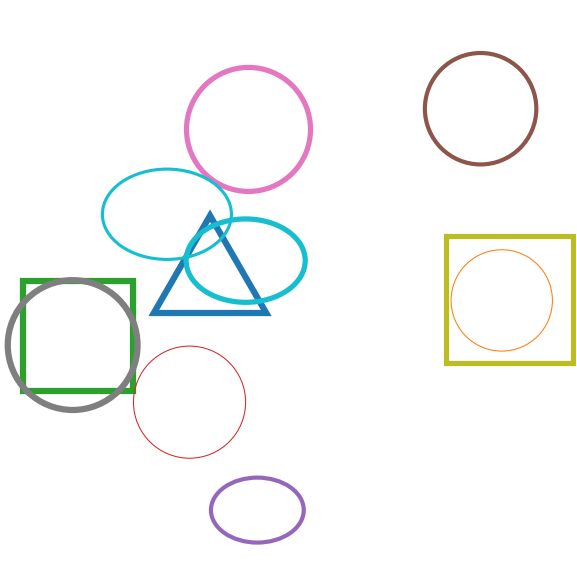[{"shape": "triangle", "thickness": 3, "radius": 0.56, "center": [0.364, 0.513]}, {"shape": "circle", "thickness": 0.5, "radius": 0.44, "center": [0.869, 0.479]}, {"shape": "square", "thickness": 3, "radius": 0.48, "center": [0.135, 0.417]}, {"shape": "circle", "thickness": 0.5, "radius": 0.49, "center": [0.328, 0.303]}, {"shape": "oval", "thickness": 2, "radius": 0.4, "center": [0.446, 0.116]}, {"shape": "circle", "thickness": 2, "radius": 0.48, "center": [0.832, 0.811]}, {"shape": "circle", "thickness": 2.5, "radius": 0.54, "center": [0.43, 0.775]}, {"shape": "circle", "thickness": 3, "radius": 0.56, "center": [0.126, 0.402]}, {"shape": "square", "thickness": 2.5, "radius": 0.55, "center": [0.882, 0.48]}, {"shape": "oval", "thickness": 2.5, "radius": 0.52, "center": [0.425, 0.548]}, {"shape": "oval", "thickness": 1.5, "radius": 0.56, "center": [0.289, 0.628]}]